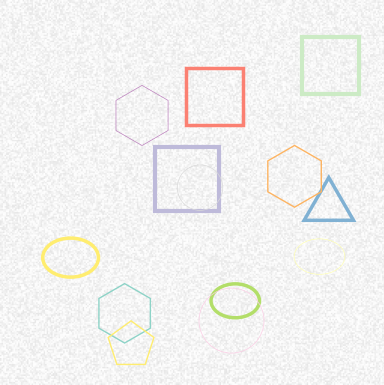[{"shape": "hexagon", "thickness": 1, "radius": 0.39, "center": [0.324, 0.186]}, {"shape": "oval", "thickness": 0.5, "radius": 0.33, "center": [0.83, 0.334]}, {"shape": "square", "thickness": 3, "radius": 0.42, "center": [0.487, 0.535]}, {"shape": "square", "thickness": 2.5, "radius": 0.37, "center": [0.558, 0.749]}, {"shape": "triangle", "thickness": 2.5, "radius": 0.37, "center": [0.854, 0.465]}, {"shape": "hexagon", "thickness": 1, "radius": 0.4, "center": [0.765, 0.542]}, {"shape": "oval", "thickness": 2.5, "radius": 0.31, "center": [0.611, 0.219]}, {"shape": "circle", "thickness": 0.5, "radius": 0.42, "center": [0.601, 0.167]}, {"shape": "circle", "thickness": 0.5, "radius": 0.3, "center": [0.52, 0.513]}, {"shape": "hexagon", "thickness": 0.5, "radius": 0.39, "center": [0.369, 0.7]}, {"shape": "square", "thickness": 3, "radius": 0.37, "center": [0.858, 0.83]}, {"shape": "pentagon", "thickness": 1, "radius": 0.31, "center": [0.34, 0.104]}, {"shape": "oval", "thickness": 2.5, "radius": 0.36, "center": [0.183, 0.331]}]